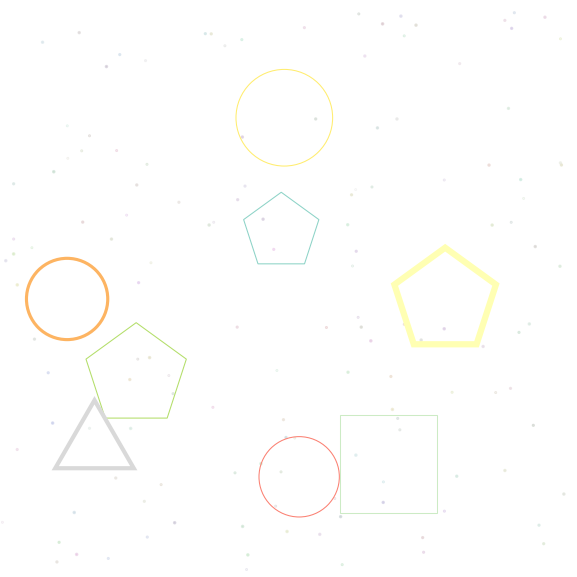[{"shape": "pentagon", "thickness": 0.5, "radius": 0.34, "center": [0.487, 0.598]}, {"shape": "pentagon", "thickness": 3, "radius": 0.46, "center": [0.771, 0.478]}, {"shape": "circle", "thickness": 0.5, "radius": 0.35, "center": [0.518, 0.173]}, {"shape": "circle", "thickness": 1.5, "radius": 0.35, "center": [0.116, 0.481]}, {"shape": "pentagon", "thickness": 0.5, "radius": 0.46, "center": [0.236, 0.349]}, {"shape": "triangle", "thickness": 2, "radius": 0.39, "center": [0.164, 0.228]}, {"shape": "square", "thickness": 0.5, "radius": 0.42, "center": [0.673, 0.196]}, {"shape": "circle", "thickness": 0.5, "radius": 0.42, "center": [0.492, 0.795]}]